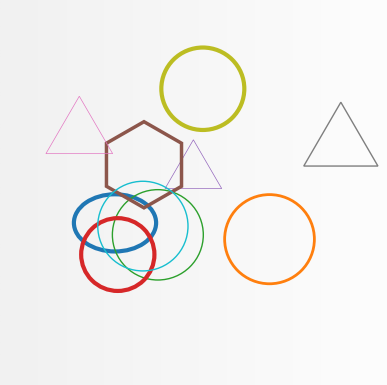[{"shape": "oval", "thickness": 3, "radius": 0.53, "center": [0.297, 0.421]}, {"shape": "circle", "thickness": 2, "radius": 0.58, "center": [0.696, 0.379]}, {"shape": "circle", "thickness": 1, "radius": 0.59, "center": [0.407, 0.39]}, {"shape": "circle", "thickness": 3, "radius": 0.47, "center": [0.304, 0.339]}, {"shape": "triangle", "thickness": 0.5, "radius": 0.42, "center": [0.499, 0.552]}, {"shape": "hexagon", "thickness": 2.5, "radius": 0.56, "center": [0.372, 0.572]}, {"shape": "triangle", "thickness": 0.5, "radius": 0.5, "center": [0.205, 0.651]}, {"shape": "triangle", "thickness": 1, "radius": 0.55, "center": [0.88, 0.624]}, {"shape": "circle", "thickness": 3, "radius": 0.54, "center": [0.523, 0.769]}, {"shape": "circle", "thickness": 1, "radius": 0.58, "center": [0.369, 0.413]}]